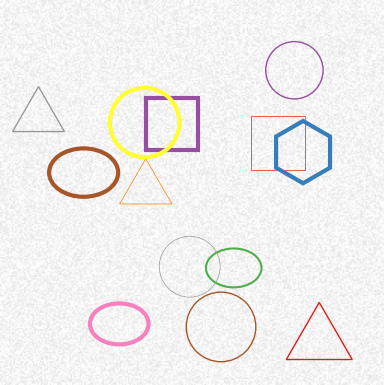[{"shape": "square", "thickness": 0.5, "radius": 0.35, "center": [0.721, 0.629]}, {"shape": "triangle", "thickness": 1, "radius": 0.49, "center": [0.829, 0.116]}, {"shape": "hexagon", "thickness": 3, "radius": 0.4, "center": [0.787, 0.605]}, {"shape": "oval", "thickness": 1.5, "radius": 0.36, "center": [0.607, 0.304]}, {"shape": "square", "thickness": 3, "radius": 0.33, "center": [0.447, 0.678]}, {"shape": "circle", "thickness": 1, "radius": 0.37, "center": [0.765, 0.817]}, {"shape": "triangle", "thickness": 0.5, "radius": 0.39, "center": [0.379, 0.509]}, {"shape": "circle", "thickness": 3, "radius": 0.45, "center": [0.376, 0.682]}, {"shape": "circle", "thickness": 1, "radius": 0.45, "center": [0.574, 0.151]}, {"shape": "oval", "thickness": 3, "radius": 0.45, "center": [0.217, 0.552]}, {"shape": "oval", "thickness": 3, "radius": 0.38, "center": [0.31, 0.159]}, {"shape": "triangle", "thickness": 1, "radius": 0.39, "center": [0.1, 0.697]}, {"shape": "circle", "thickness": 0.5, "radius": 0.4, "center": [0.493, 0.307]}]